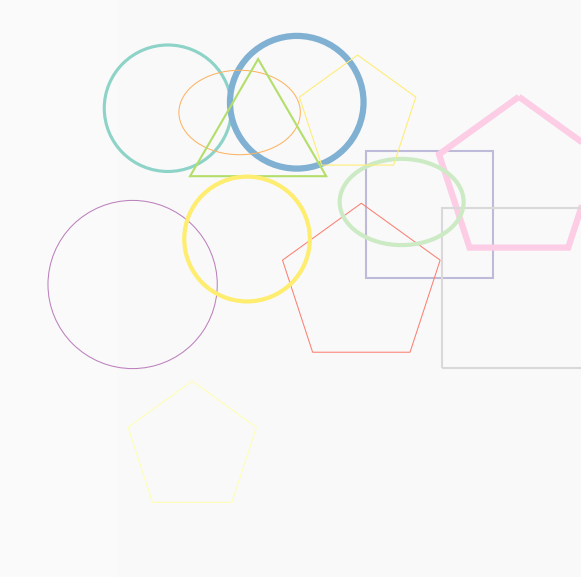[{"shape": "circle", "thickness": 1.5, "radius": 0.55, "center": [0.289, 0.812]}, {"shape": "pentagon", "thickness": 0.5, "radius": 0.58, "center": [0.331, 0.223]}, {"shape": "square", "thickness": 1, "radius": 0.55, "center": [0.739, 0.628]}, {"shape": "pentagon", "thickness": 0.5, "radius": 0.71, "center": [0.622, 0.505]}, {"shape": "circle", "thickness": 3, "radius": 0.57, "center": [0.511, 0.822]}, {"shape": "oval", "thickness": 0.5, "radius": 0.52, "center": [0.412, 0.804]}, {"shape": "triangle", "thickness": 1, "radius": 0.68, "center": [0.444, 0.762]}, {"shape": "pentagon", "thickness": 3, "radius": 0.72, "center": [0.893, 0.687]}, {"shape": "square", "thickness": 1, "radius": 0.69, "center": [0.899, 0.501]}, {"shape": "circle", "thickness": 0.5, "radius": 0.73, "center": [0.228, 0.506]}, {"shape": "oval", "thickness": 2, "radius": 0.53, "center": [0.691, 0.649]}, {"shape": "pentagon", "thickness": 0.5, "radius": 0.53, "center": [0.615, 0.799]}, {"shape": "circle", "thickness": 2, "radius": 0.54, "center": [0.425, 0.585]}]